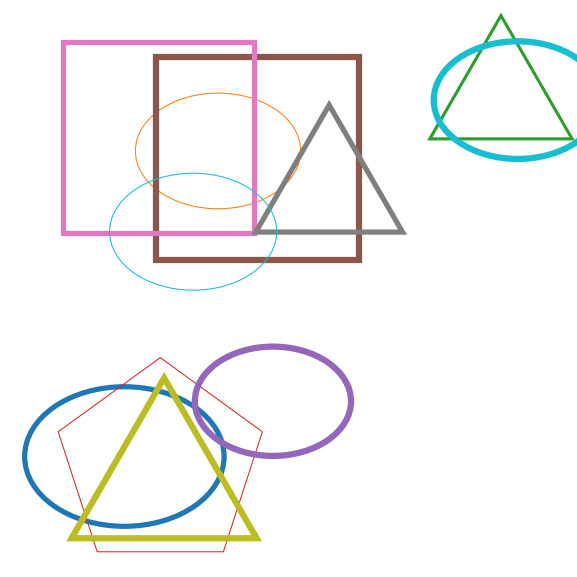[{"shape": "oval", "thickness": 2.5, "radius": 0.86, "center": [0.215, 0.209]}, {"shape": "oval", "thickness": 0.5, "radius": 0.72, "center": [0.378, 0.738]}, {"shape": "triangle", "thickness": 1.5, "radius": 0.71, "center": [0.867, 0.83]}, {"shape": "pentagon", "thickness": 0.5, "radius": 0.93, "center": [0.278, 0.194]}, {"shape": "oval", "thickness": 3, "radius": 0.68, "center": [0.473, 0.304]}, {"shape": "square", "thickness": 3, "radius": 0.88, "center": [0.447, 0.725]}, {"shape": "square", "thickness": 2.5, "radius": 0.83, "center": [0.274, 0.761]}, {"shape": "triangle", "thickness": 2.5, "radius": 0.73, "center": [0.57, 0.671]}, {"shape": "triangle", "thickness": 3, "radius": 0.93, "center": [0.284, 0.16]}, {"shape": "oval", "thickness": 0.5, "radius": 0.72, "center": [0.334, 0.598]}, {"shape": "oval", "thickness": 3, "radius": 0.73, "center": [0.896, 0.826]}]